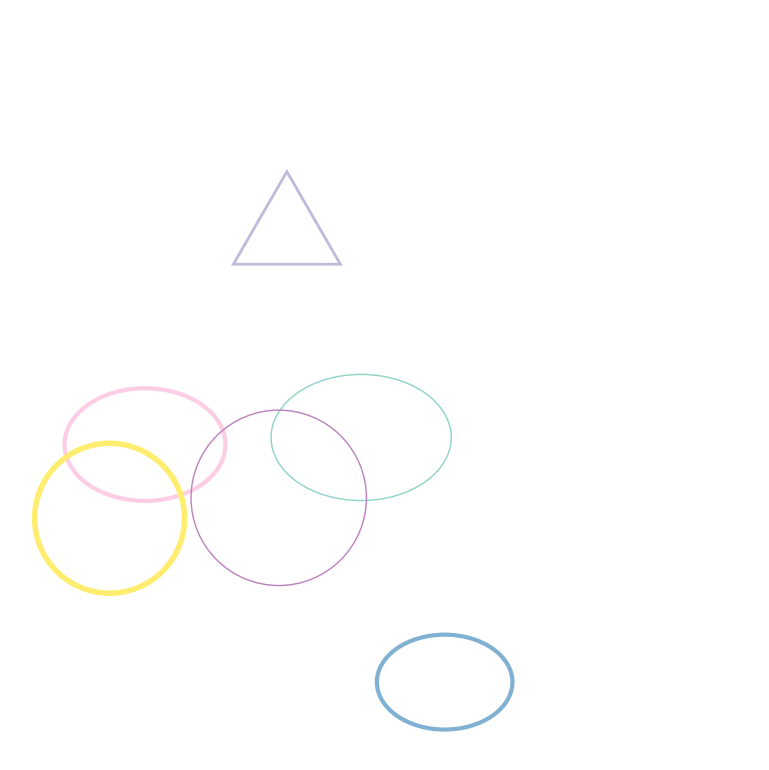[{"shape": "oval", "thickness": 0.5, "radius": 0.59, "center": [0.469, 0.432]}, {"shape": "triangle", "thickness": 1, "radius": 0.4, "center": [0.373, 0.697]}, {"shape": "oval", "thickness": 1.5, "radius": 0.44, "center": [0.577, 0.114]}, {"shape": "oval", "thickness": 1.5, "radius": 0.52, "center": [0.188, 0.423]}, {"shape": "circle", "thickness": 0.5, "radius": 0.57, "center": [0.362, 0.353]}, {"shape": "circle", "thickness": 2, "radius": 0.49, "center": [0.142, 0.327]}]